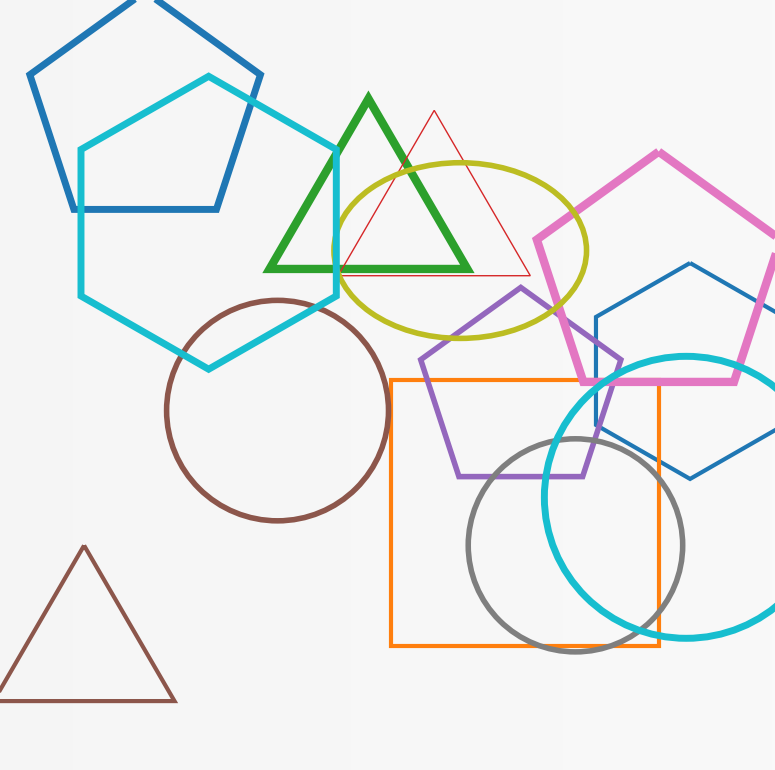[{"shape": "hexagon", "thickness": 1.5, "radius": 0.7, "center": [0.89, 0.518]}, {"shape": "pentagon", "thickness": 2.5, "radius": 0.78, "center": [0.187, 0.855]}, {"shape": "square", "thickness": 1.5, "radius": 0.86, "center": [0.677, 0.333]}, {"shape": "triangle", "thickness": 3, "radius": 0.74, "center": [0.475, 0.724]}, {"shape": "triangle", "thickness": 0.5, "radius": 0.72, "center": [0.56, 0.714]}, {"shape": "pentagon", "thickness": 2, "radius": 0.68, "center": [0.672, 0.491]}, {"shape": "circle", "thickness": 2, "radius": 0.72, "center": [0.358, 0.467]}, {"shape": "triangle", "thickness": 1.5, "radius": 0.67, "center": [0.108, 0.157]}, {"shape": "pentagon", "thickness": 3, "radius": 0.83, "center": [0.85, 0.638]}, {"shape": "circle", "thickness": 2, "radius": 0.69, "center": [0.743, 0.292]}, {"shape": "oval", "thickness": 2, "radius": 0.81, "center": [0.594, 0.675]}, {"shape": "circle", "thickness": 2.5, "radius": 0.92, "center": [0.886, 0.354]}, {"shape": "hexagon", "thickness": 2.5, "radius": 0.95, "center": [0.269, 0.711]}]